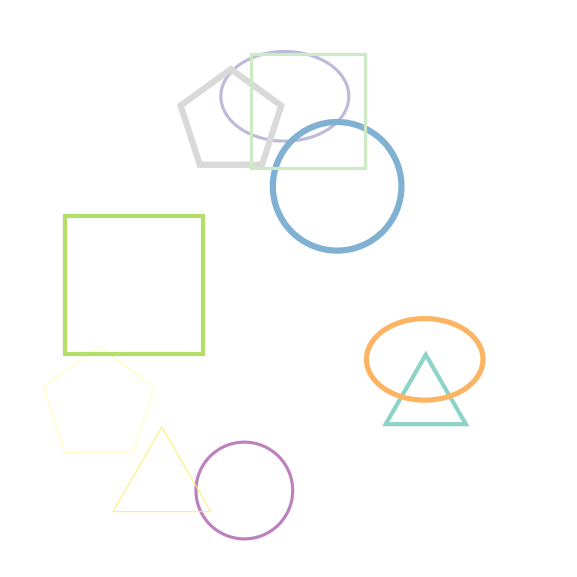[{"shape": "triangle", "thickness": 2, "radius": 0.4, "center": [0.737, 0.305]}, {"shape": "pentagon", "thickness": 0.5, "radius": 0.51, "center": [0.171, 0.298]}, {"shape": "oval", "thickness": 1.5, "radius": 0.55, "center": [0.493, 0.832]}, {"shape": "circle", "thickness": 3, "radius": 0.56, "center": [0.584, 0.677]}, {"shape": "oval", "thickness": 2.5, "radius": 0.5, "center": [0.735, 0.377]}, {"shape": "square", "thickness": 2, "radius": 0.6, "center": [0.232, 0.506]}, {"shape": "pentagon", "thickness": 3, "radius": 0.46, "center": [0.4, 0.788]}, {"shape": "circle", "thickness": 1.5, "radius": 0.42, "center": [0.423, 0.15]}, {"shape": "square", "thickness": 1.5, "radius": 0.49, "center": [0.533, 0.806]}, {"shape": "triangle", "thickness": 0.5, "radius": 0.49, "center": [0.28, 0.162]}]